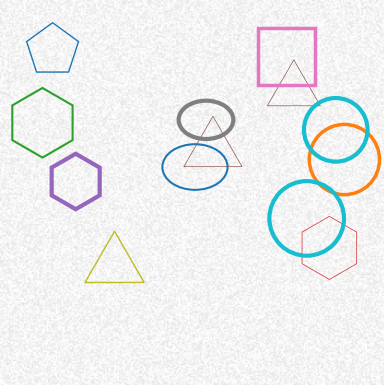[{"shape": "pentagon", "thickness": 1, "radius": 0.35, "center": [0.137, 0.87]}, {"shape": "oval", "thickness": 1.5, "radius": 0.42, "center": [0.506, 0.566]}, {"shape": "circle", "thickness": 2.5, "radius": 0.46, "center": [0.895, 0.586]}, {"shape": "hexagon", "thickness": 1.5, "radius": 0.45, "center": [0.11, 0.681]}, {"shape": "hexagon", "thickness": 0.5, "radius": 0.41, "center": [0.856, 0.356]}, {"shape": "hexagon", "thickness": 3, "radius": 0.36, "center": [0.197, 0.529]}, {"shape": "triangle", "thickness": 0.5, "radius": 0.44, "center": [0.553, 0.611]}, {"shape": "triangle", "thickness": 0.5, "radius": 0.4, "center": [0.763, 0.765]}, {"shape": "square", "thickness": 2.5, "radius": 0.37, "center": [0.744, 0.854]}, {"shape": "oval", "thickness": 3, "radius": 0.36, "center": [0.535, 0.689]}, {"shape": "triangle", "thickness": 1, "radius": 0.44, "center": [0.297, 0.311]}, {"shape": "circle", "thickness": 3, "radius": 0.41, "center": [0.872, 0.663]}, {"shape": "circle", "thickness": 3, "radius": 0.48, "center": [0.797, 0.433]}]